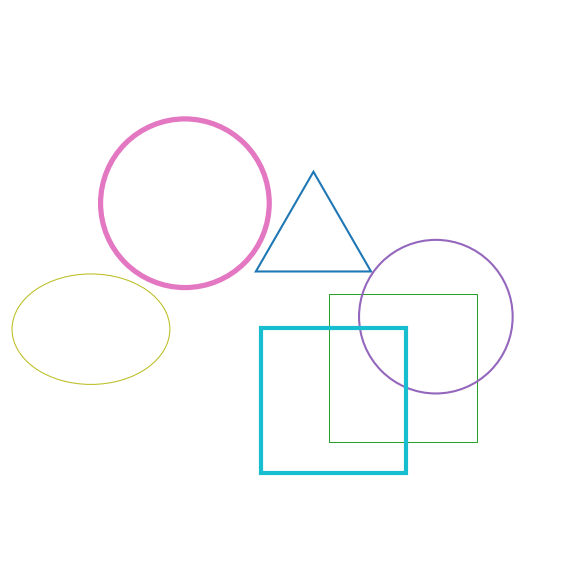[{"shape": "triangle", "thickness": 1, "radius": 0.58, "center": [0.543, 0.587]}, {"shape": "square", "thickness": 0.5, "radius": 0.64, "center": [0.697, 0.362]}, {"shape": "circle", "thickness": 1, "radius": 0.67, "center": [0.755, 0.451]}, {"shape": "circle", "thickness": 2.5, "radius": 0.73, "center": [0.32, 0.647]}, {"shape": "oval", "thickness": 0.5, "radius": 0.68, "center": [0.157, 0.429]}, {"shape": "square", "thickness": 2, "radius": 0.63, "center": [0.577, 0.306]}]